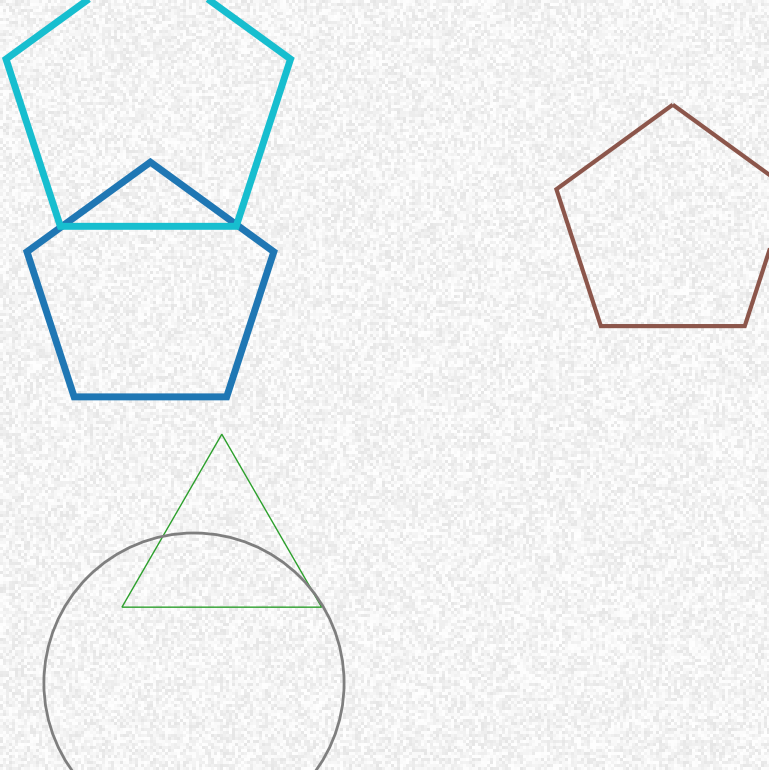[{"shape": "pentagon", "thickness": 2.5, "radius": 0.84, "center": [0.195, 0.621]}, {"shape": "triangle", "thickness": 0.5, "radius": 0.75, "center": [0.288, 0.286]}, {"shape": "pentagon", "thickness": 1.5, "radius": 0.79, "center": [0.874, 0.705]}, {"shape": "circle", "thickness": 1, "radius": 0.97, "center": [0.252, 0.113]}, {"shape": "pentagon", "thickness": 2.5, "radius": 0.97, "center": [0.193, 0.863]}]